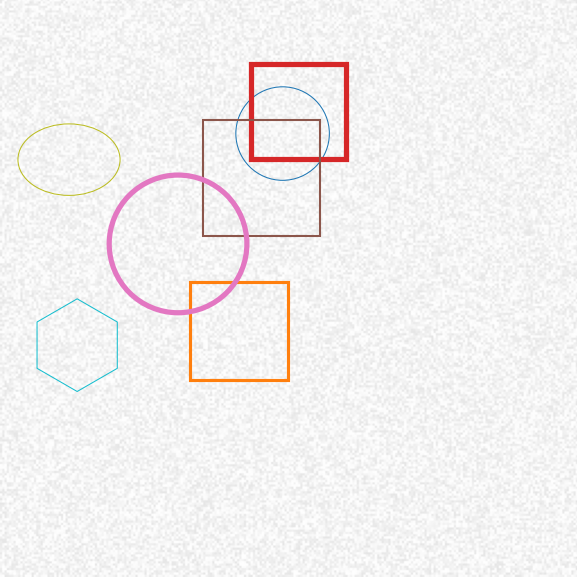[{"shape": "circle", "thickness": 0.5, "radius": 0.4, "center": [0.489, 0.768]}, {"shape": "square", "thickness": 1.5, "radius": 0.43, "center": [0.414, 0.426]}, {"shape": "square", "thickness": 2.5, "radius": 0.41, "center": [0.517, 0.806]}, {"shape": "square", "thickness": 1, "radius": 0.5, "center": [0.453, 0.691]}, {"shape": "circle", "thickness": 2.5, "radius": 0.6, "center": [0.308, 0.577]}, {"shape": "oval", "thickness": 0.5, "radius": 0.44, "center": [0.12, 0.723]}, {"shape": "hexagon", "thickness": 0.5, "radius": 0.4, "center": [0.134, 0.401]}]